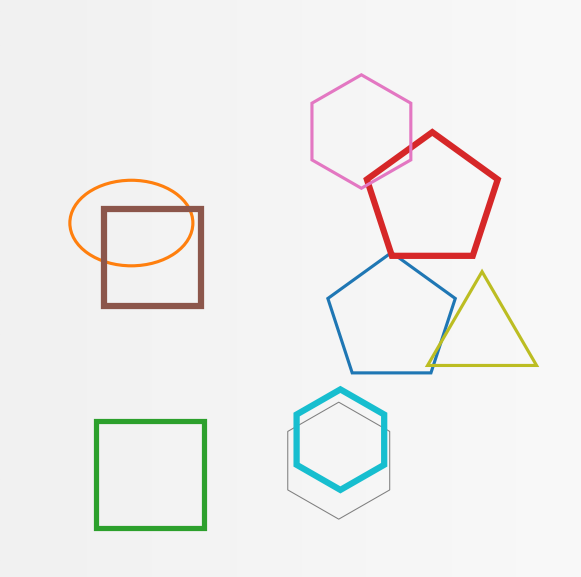[{"shape": "pentagon", "thickness": 1.5, "radius": 0.58, "center": [0.674, 0.447]}, {"shape": "oval", "thickness": 1.5, "radius": 0.53, "center": [0.226, 0.613]}, {"shape": "square", "thickness": 2.5, "radius": 0.47, "center": [0.258, 0.177]}, {"shape": "pentagon", "thickness": 3, "radius": 0.59, "center": [0.744, 0.652]}, {"shape": "square", "thickness": 3, "radius": 0.42, "center": [0.262, 0.553]}, {"shape": "hexagon", "thickness": 1.5, "radius": 0.49, "center": [0.622, 0.771]}, {"shape": "hexagon", "thickness": 0.5, "radius": 0.51, "center": [0.583, 0.201]}, {"shape": "triangle", "thickness": 1.5, "radius": 0.54, "center": [0.829, 0.42]}, {"shape": "hexagon", "thickness": 3, "radius": 0.44, "center": [0.586, 0.238]}]